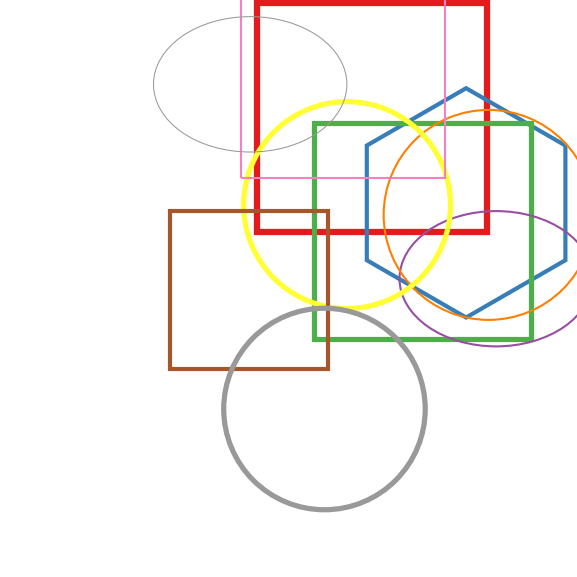[{"shape": "square", "thickness": 3, "radius": 0.99, "center": [0.644, 0.796]}, {"shape": "hexagon", "thickness": 2, "radius": 0.99, "center": [0.807, 0.648]}, {"shape": "square", "thickness": 2.5, "radius": 0.94, "center": [0.731, 0.599]}, {"shape": "oval", "thickness": 1, "radius": 0.84, "center": [0.859, 0.516]}, {"shape": "circle", "thickness": 1, "radius": 0.91, "center": [0.846, 0.627]}, {"shape": "circle", "thickness": 2.5, "radius": 0.9, "center": [0.601, 0.644]}, {"shape": "square", "thickness": 2, "radius": 0.68, "center": [0.432, 0.497]}, {"shape": "square", "thickness": 1, "radius": 0.88, "center": [0.594, 0.867]}, {"shape": "oval", "thickness": 0.5, "radius": 0.84, "center": [0.433, 0.853]}, {"shape": "circle", "thickness": 2.5, "radius": 0.87, "center": [0.562, 0.291]}]